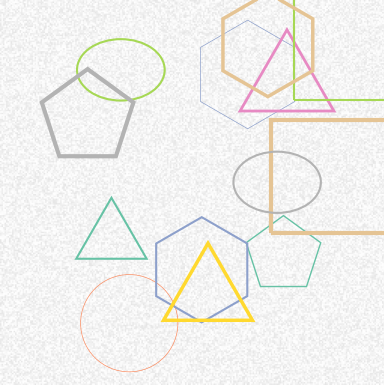[{"shape": "pentagon", "thickness": 1, "radius": 0.51, "center": [0.736, 0.338]}, {"shape": "triangle", "thickness": 1.5, "radius": 0.53, "center": [0.289, 0.381]}, {"shape": "circle", "thickness": 0.5, "radius": 0.63, "center": [0.336, 0.161]}, {"shape": "hexagon", "thickness": 0.5, "radius": 0.71, "center": [0.643, 0.807]}, {"shape": "hexagon", "thickness": 1.5, "radius": 0.68, "center": [0.524, 0.299]}, {"shape": "triangle", "thickness": 2, "radius": 0.7, "center": [0.745, 0.782]}, {"shape": "oval", "thickness": 1.5, "radius": 0.57, "center": [0.314, 0.819]}, {"shape": "square", "thickness": 1.5, "radius": 0.68, "center": [0.899, 0.877]}, {"shape": "triangle", "thickness": 2.5, "radius": 0.67, "center": [0.54, 0.235]}, {"shape": "square", "thickness": 3, "radius": 0.74, "center": [0.853, 0.541]}, {"shape": "hexagon", "thickness": 2.5, "radius": 0.67, "center": [0.696, 0.884]}, {"shape": "pentagon", "thickness": 3, "radius": 0.63, "center": [0.228, 0.695]}, {"shape": "oval", "thickness": 1.5, "radius": 0.57, "center": [0.72, 0.527]}]